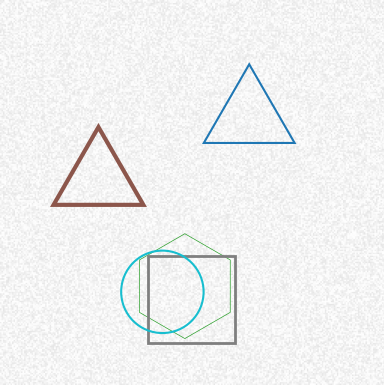[{"shape": "triangle", "thickness": 1.5, "radius": 0.68, "center": [0.647, 0.697]}, {"shape": "hexagon", "thickness": 0.5, "radius": 0.68, "center": [0.48, 0.257]}, {"shape": "triangle", "thickness": 3, "radius": 0.67, "center": [0.256, 0.535]}, {"shape": "square", "thickness": 2, "radius": 0.57, "center": [0.497, 0.222]}, {"shape": "circle", "thickness": 1.5, "radius": 0.54, "center": [0.422, 0.242]}]